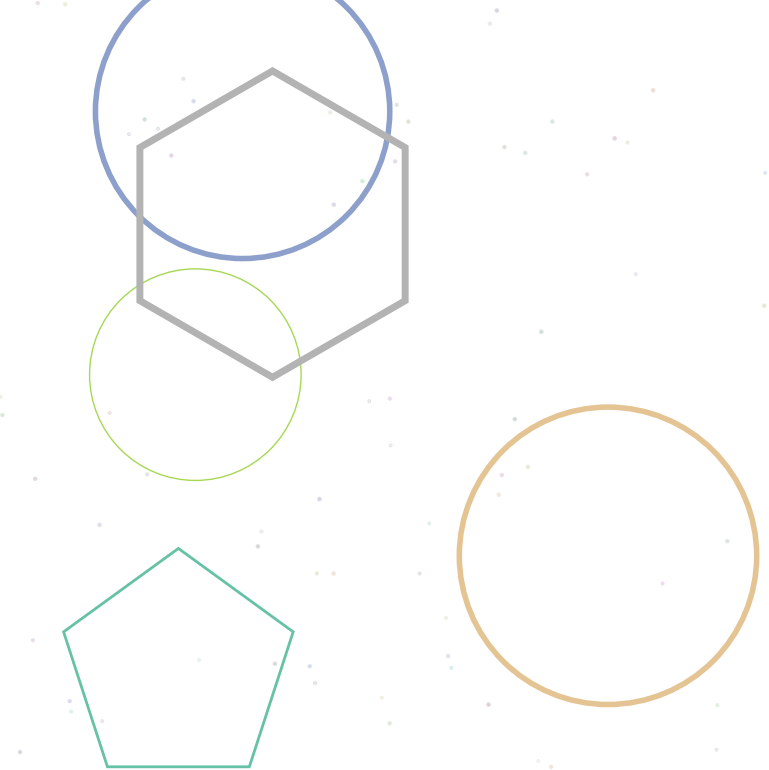[{"shape": "pentagon", "thickness": 1, "radius": 0.78, "center": [0.232, 0.131]}, {"shape": "circle", "thickness": 2, "radius": 0.96, "center": [0.315, 0.855]}, {"shape": "circle", "thickness": 0.5, "radius": 0.69, "center": [0.254, 0.513]}, {"shape": "circle", "thickness": 2, "radius": 0.97, "center": [0.79, 0.278]}, {"shape": "hexagon", "thickness": 2.5, "radius": 0.99, "center": [0.354, 0.709]}]